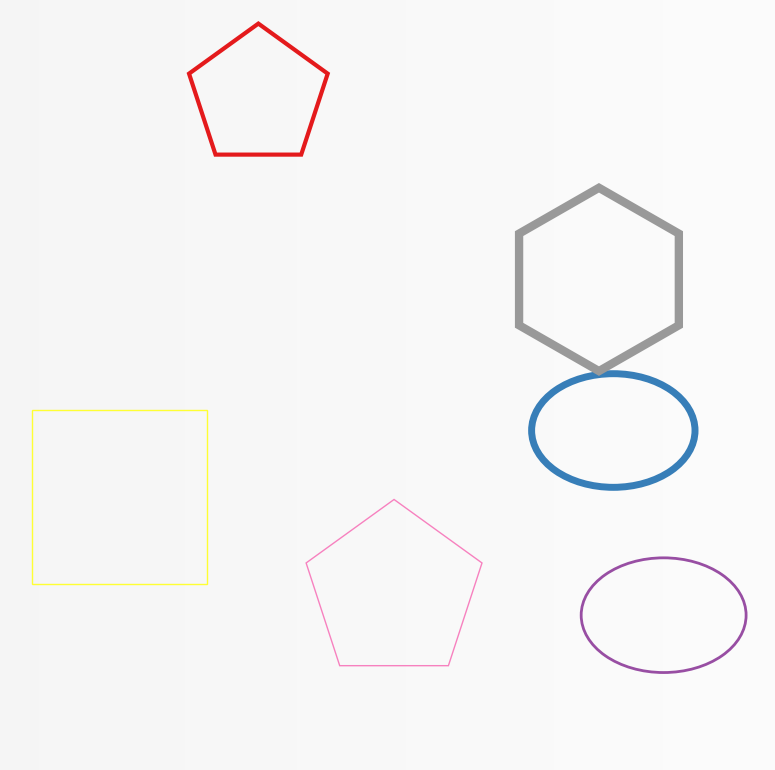[{"shape": "pentagon", "thickness": 1.5, "radius": 0.47, "center": [0.333, 0.875]}, {"shape": "oval", "thickness": 2.5, "radius": 0.53, "center": [0.791, 0.441]}, {"shape": "oval", "thickness": 1, "radius": 0.53, "center": [0.856, 0.201]}, {"shape": "square", "thickness": 0.5, "radius": 0.57, "center": [0.154, 0.355]}, {"shape": "pentagon", "thickness": 0.5, "radius": 0.6, "center": [0.508, 0.232]}, {"shape": "hexagon", "thickness": 3, "radius": 0.6, "center": [0.773, 0.637]}]